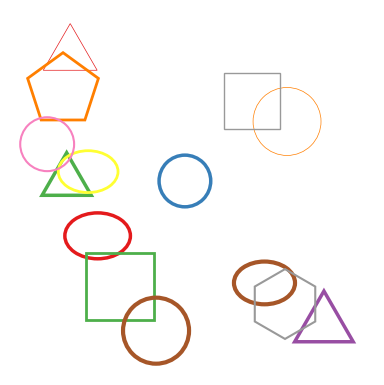[{"shape": "oval", "thickness": 2.5, "radius": 0.43, "center": [0.254, 0.387]}, {"shape": "triangle", "thickness": 0.5, "radius": 0.4, "center": [0.182, 0.858]}, {"shape": "circle", "thickness": 2.5, "radius": 0.34, "center": [0.48, 0.53]}, {"shape": "square", "thickness": 2, "radius": 0.44, "center": [0.312, 0.256]}, {"shape": "triangle", "thickness": 2.5, "radius": 0.37, "center": [0.173, 0.53]}, {"shape": "triangle", "thickness": 2.5, "radius": 0.44, "center": [0.841, 0.156]}, {"shape": "circle", "thickness": 0.5, "radius": 0.44, "center": [0.746, 0.684]}, {"shape": "pentagon", "thickness": 2, "radius": 0.48, "center": [0.164, 0.767]}, {"shape": "oval", "thickness": 2, "radius": 0.39, "center": [0.229, 0.554]}, {"shape": "oval", "thickness": 3, "radius": 0.4, "center": [0.687, 0.265]}, {"shape": "circle", "thickness": 3, "radius": 0.43, "center": [0.405, 0.141]}, {"shape": "circle", "thickness": 1.5, "radius": 0.35, "center": [0.123, 0.625]}, {"shape": "square", "thickness": 1, "radius": 0.36, "center": [0.654, 0.737]}, {"shape": "hexagon", "thickness": 1.5, "radius": 0.45, "center": [0.74, 0.21]}]